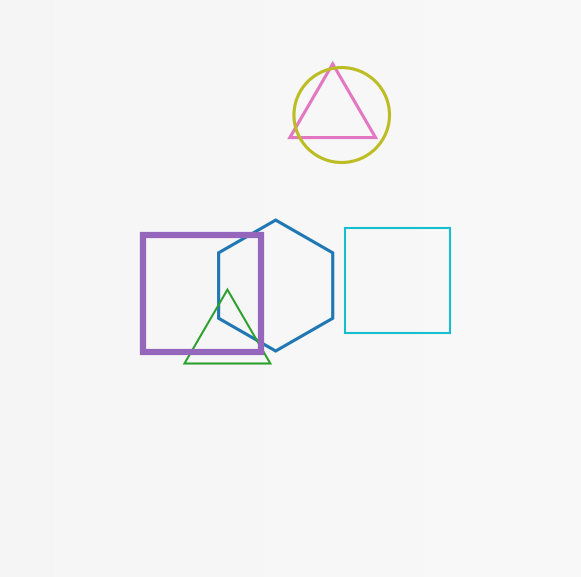[{"shape": "hexagon", "thickness": 1.5, "radius": 0.57, "center": [0.474, 0.505]}, {"shape": "triangle", "thickness": 1, "radius": 0.43, "center": [0.391, 0.412]}, {"shape": "square", "thickness": 3, "radius": 0.51, "center": [0.348, 0.491]}, {"shape": "triangle", "thickness": 1.5, "radius": 0.43, "center": [0.572, 0.803]}, {"shape": "circle", "thickness": 1.5, "radius": 0.41, "center": [0.588, 0.8]}, {"shape": "square", "thickness": 1, "radius": 0.45, "center": [0.683, 0.514]}]